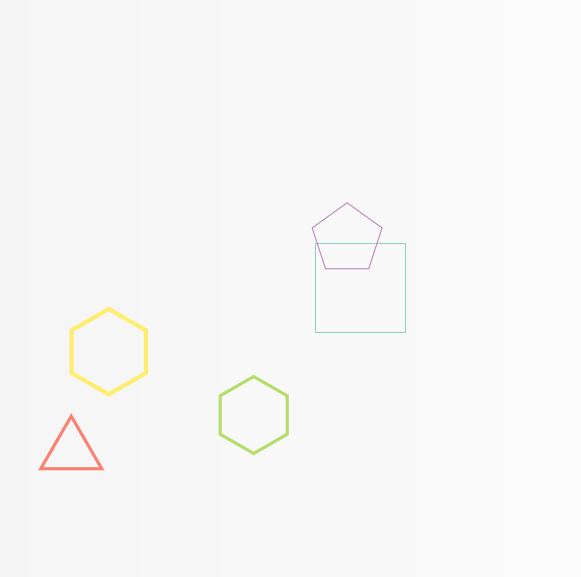[{"shape": "square", "thickness": 0.5, "radius": 0.38, "center": [0.619, 0.502]}, {"shape": "triangle", "thickness": 1.5, "radius": 0.3, "center": [0.123, 0.218]}, {"shape": "hexagon", "thickness": 1.5, "radius": 0.33, "center": [0.436, 0.281]}, {"shape": "pentagon", "thickness": 0.5, "radius": 0.32, "center": [0.597, 0.585]}, {"shape": "hexagon", "thickness": 2, "radius": 0.37, "center": [0.187, 0.39]}]